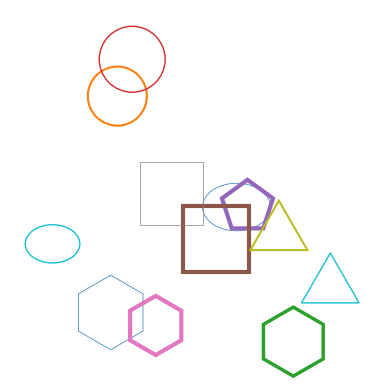[{"shape": "hexagon", "thickness": 0.5, "radius": 0.48, "center": [0.288, 0.188]}, {"shape": "oval", "thickness": 0.5, "radius": 0.44, "center": [0.614, 0.462]}, {"shape": "circle", "thickness": 1.5, "radius": 0.38, "center": [0.305, 0.75]}, {"shape": "hexagon", "thickness": 2.5, "radius": 0.45, "center": [0.762, 0.113]}, {"shape": "circle", "thickness": 1, "radius": 0.43, "center": [0.343, 0.846]}, {"shape": "pentagon", "thickness": 3, "radius": 0.35, "center": [0.643, 0.463]}, {"shape": "square", "thickness": 3, "radius": 0.43, "center": [0.562, 0.379]}, {"shape": "hexagon", "thickness": 3, "radius": 0.38, "center": [0.404, 0.155]}, {"shape": "square", "thickness": 0.5, "radius": 0.41, "center": [0.445, 0.496]}, {"shape": "triangle", "thickness": 1.5, "radius": 0.43, "center": [0.724, 0.393]}, {"shape": "triangle", "thickness": 1, "radius": 0.43, "center": [0.858, 0.256]}, {"shape": "oval", "thickness": 1, "radius": 0.35, "center": [0.137, 0.367]}]